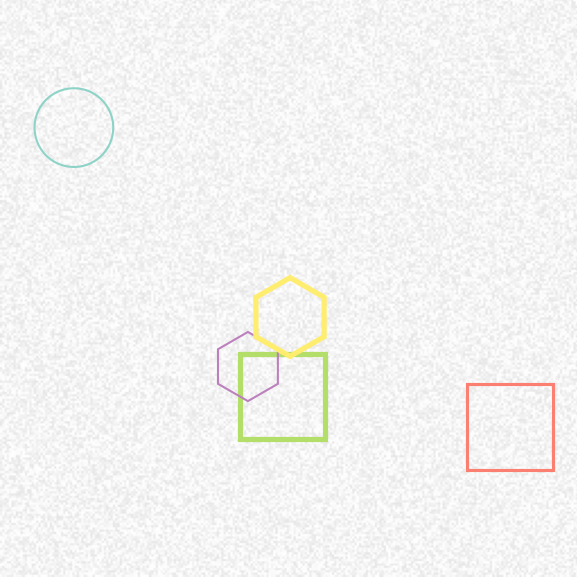[{"shape": "circle", "thickness": 1, "radius": 0.34, "center": [0.128, 0.778]}, {"shape": "square", "thickness": 1.5, "radius": 0.37, "center": [0.883, 0.259]}, {"shape": "square", "thickness": 2.5, "radius": 0.37, "center": [0.489, 0.313]}, {"shape": "hexagon", "thickness": 1, "radius": 0.3, "center": [0.429, 0.364]}, {"shape": "hexagon", "thickness": 2.5, "radius": 0.34, "center": [0.502, 0.45]}]